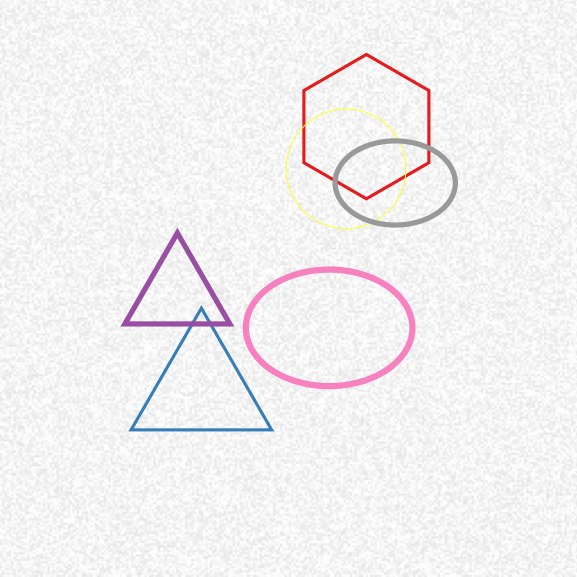[{"shape": "hexagon", "thickness": 1.5, "radius": 0.62, "center": [0.634, 0.78]}, {"shape": "triangle", "thickness": 1.5, "radius": 0.7, "center": [0.349, 0.325]}, {"shape": "triangle", "thickness": 2.5, "radius": 0.52, "center": [0.307, 0.491]}, {"shape": "circle", "thickness": 0.5, "radius": 0.52, "center": [0.599, 0.707]}, {"shape": "oval", "thickness": 3, "radius": 0.72, "center": [0.57, 0.431]}, {"shape": "oval", "thickness": 2.5, "radius": 0.52, "center": [0.684, 0.682]}]